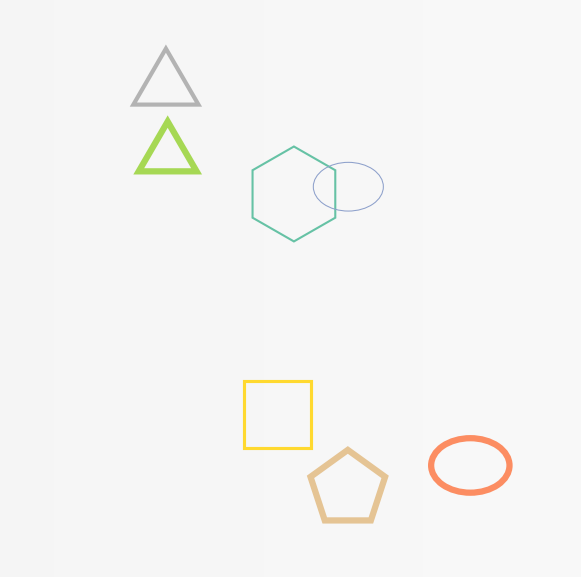[{"shape": "hexagon", "thickness": 1, "radius": 0.41, "center": [0.506, 0.663]}, {"shape": "oval", "thickness": 3, "radius": 0.34, "center": [0.809, 0.193]}, {"shape": "oval", "thickness": 0.5, "radius": 0.3, "center": [0.599, 0.676]}, {"shape": "triangle", "thickness": 3, "radius": 0.29, "center": [0.288, 0.731]}, {"shape": "square", "thickness": 1.5, "radius": 0.29, "center": [0.478, 0.281]}, {"shape": "pentagon", "thickness": 3, "radius": 0.34, "center": [0.598, 0.153]}, {"shape": "triangle", "thickness": 2, "radius": 0.32, "center": [0.285, 0.85]}]